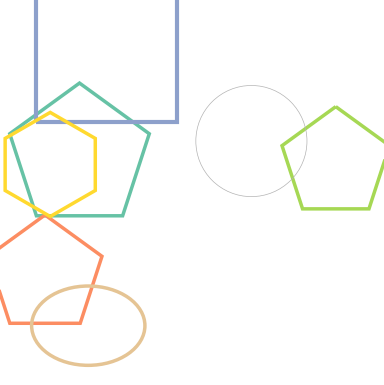[{"shape": "pentagon", "thickness": 2.5, "radius": 0.95, "center": [0.207, 0.594]}, {"shape": "pentagon", "thickness": 2.5, "radius": 0.78, "center": [0.117, 0.286]}, {"shape": "square", "thickness": 3, "radius": 0.91, "center": [0.277, 0.867]}, {"shape": "pentagon", "thickness": 2.5, "radius": 0.73, "center": [0.872, 0.576]}, {"shape": "hexagon", "thickness": 2.5, "radius": 0.68, "center": [0.13, 0.573]}, {"shape": "oval", "thickness": 2.5, "radius": 0.74, "center": [0.229, 0.154]}, {"shape": "circle", "thickness": 0.5, "radius": 0.72, "center": [0.653, 0.634]}]